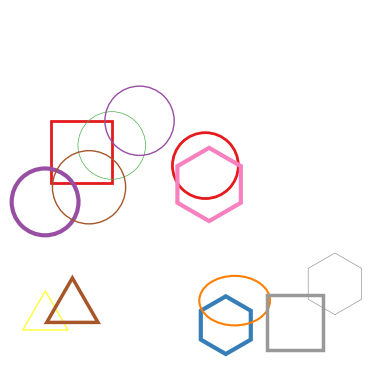[{"shape": "circle", "thickness": 2, "radius": 0.43, "center": [0.533, 0.57]}, {"shape": "square", "thickness": 2, "radius": 0.4, "center": [0.212, 0.606]}, {"shape": "hexagon", "thickness": 3, "radius": 0.37, "center": [0.586, 0.155]}, {"shape": "circle", "thickness": 0.5, "radius": 0.44, "center": [0.29, 0.622]}, {"shape": "circle", "thickness": 1, "radius": 0.45, "center": [0.362, 0.686]}, {"shape": "circle", "thickness": 3, "radius": 0.43, "center": [0.117, 0.476]}, {"shape": "oval", "thickness": 1.5, "radius": 0.46, "center": [0.609, 0.219]}, {"shape": "triangle", "thickness": 1, "radius": 0.34, "center": [0.118, 0.177]}, {"shape": "triangle", "thickness": 2.5, "radius": 0.38, "center": [0.188, 0.201]}, {"shape": "circle", "thickness": 1, "radius": 0.48, "center": [0.231, 0.514]}, {"shape": "hexagon", "thickness": 3, "radius": 0.48, "center": [0.543, 0.521]}, {"shape": "hexagon", "thickness": 0.5, "radius": 0.4, "center": [0.87, 0.263]}, {"shape": "square", "thickness": 2.5, "radius": 0.36, "center": [0.767, 0.163]}]